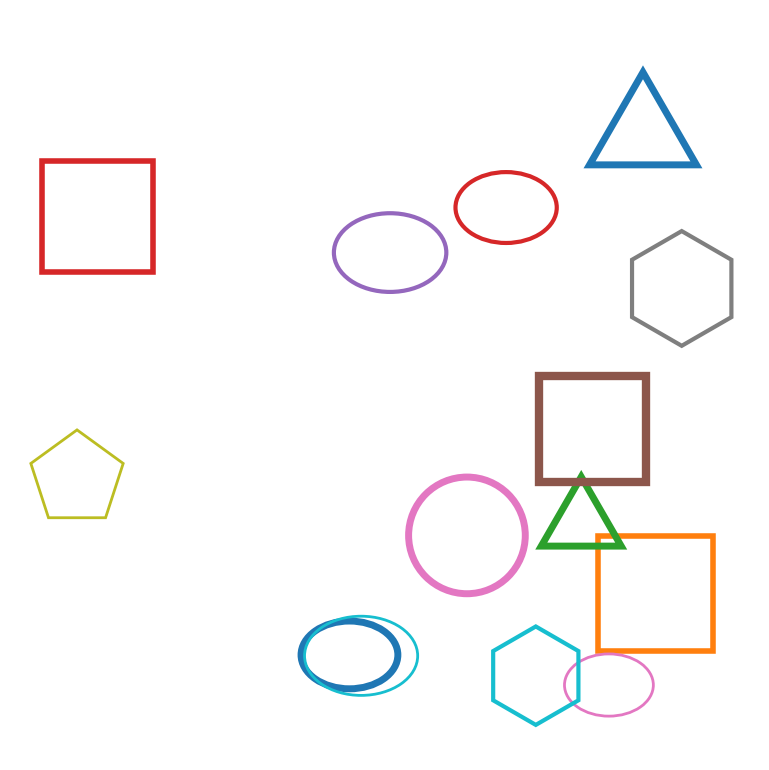[{"shape": "triangle", "thickness": 2.5, "radius": 0.4, "center": [0.835, 0.826]}, {"shape": "oval", "thickness": 2.5, "radius": 0.31, "center": [0.454, 0.149]}, {"shape": "square", "thickness": 2, "radius": 0.37, "center": [0.852, 0.229]}, {"shape": "triangle", "thickness": 2.5, "radius": 0.3, "center": [0.755, 0.321]}, {"shape": "oval", "thickness": 1.5, "radius": 0.33, "center": [0.657, 0.73]}, {"shape": "square", "thickness": 2, "radius": 0.36, "center": [0.127, 0.718]}, {"shape": "oval", "thickness": 1.5, "radius": 0.37, "center": [0.507, 0.672]}, {"shape": "square", "thickness": 3, "radius": 0.35, "center": [0.769, 0.443]}, {"shape": "circle", "thickness": 2.5, "radius": 0.38, "center": [0.606, 0.305]}, {"shape": "oval", "thickness": 1, "radius": 0.29, "center": [0.791, 0.11]}, {"shape": "hexagon", "thickness": 1.5, "radius": 0.37, "center": [0.885, 0.625]}, {"shape": "pentagon", "thickness": 1, "radius": 0.32, "center": [0.1, 0.379]}, {"shape": "oval", "thickness": 1, "radius": 0.37, "center": [0.469, 0.148]}, {"shape": "hexagon", "thickness": 1.5, "radius": 0.32, "center": [0.696, 0.122]}]